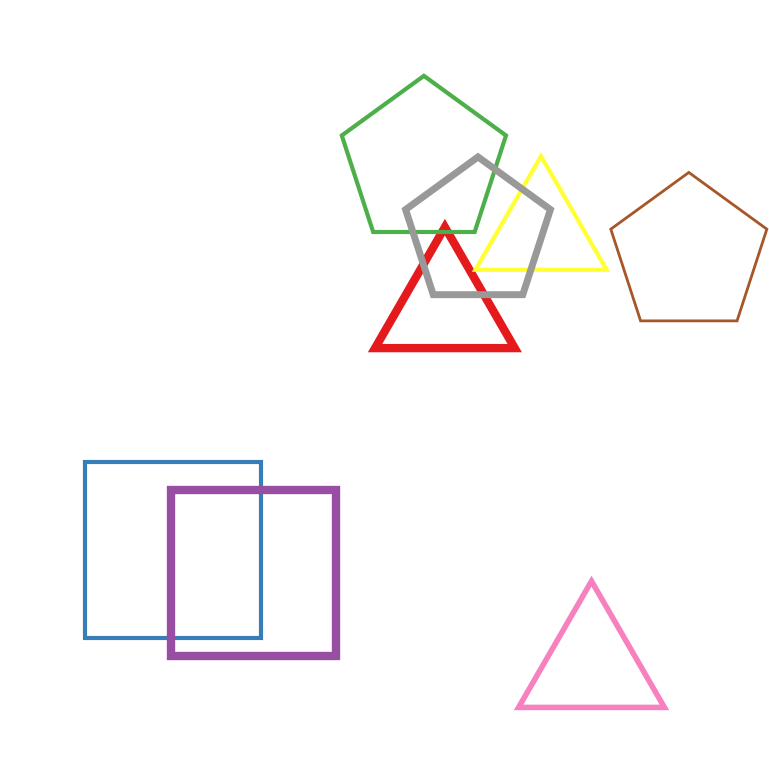[{"shape": "triangle", "thickness": 3, "radius": 0.52, "center": [0.578, 0.6]}, {"shape": "square", "thickness": 1.5, "radius": 0.57, "center": [0.225, 0.286]}, {"shape": "pentagon", "thickness": 1.5, "radius": 0.56, "center": [0.551, 0.789]}, {"shape": "square", "thickness": 3, "radius": 0.54, "center": [0.329, 0.256]}, {"shape": "triangle", "thickness": 1.5, "radius": 0.49, "center": [0.703, 0.699]}, {"shape": "pentagon", "thickness": 1, "radius": 0.53, "center": [0.895, 0.669]}, {"shape": "triangle", "thickness": 2, "radius": 0.55, "center": [0.768, 0.136]}, {"shape": "pentagon", "thickness": 2.5, "radius": 0.49, "center": [0.621, 0.697]}]